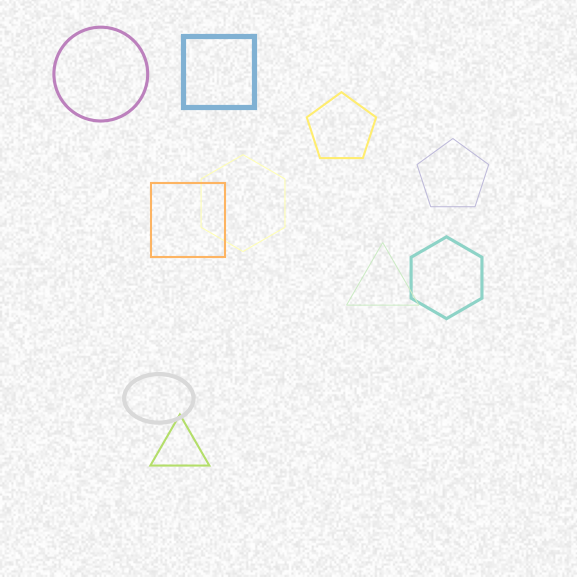[{"shape": "hexagon", "thickness": 1.5, "radius": 0.35, "center": [0.773, 0.518]}, {"shape": "hexagon", "thickness": 0.5, "radius": 0.42, "center": [0.421, 0.647]}, {"shape": "pentagon", "thickness": 0.5, "radius": 0.33, "center": [0.784, 0.694]}, {"shape": "square", "thickness": 2.5, "radius": 0.31, "center": [0.379, 0.875]}, {"shape": "square", "thickness": 1, "radius": 0.32, "center": [0.326, 0.618]}, {"shape": "triangle", "thickness": 1, "radius": 0.29, "center": [0.311, 0.222]}, {"shape": "oval", "thickness": 2, "radius": 0.3, "center": [0.275, 0.309]}, {"shape": "circle", "thickness": 1.5, "radius": 0.41, "center": [0.175, 0.871]}, {"shape": "triangle", "thickness": 0.5, "radius": 0.36, "center": [0.663, 0.507]}, {"shape": "pentagon", "thickness": 1, "radius": 0.32, "center": [0.591, 0.776]}]